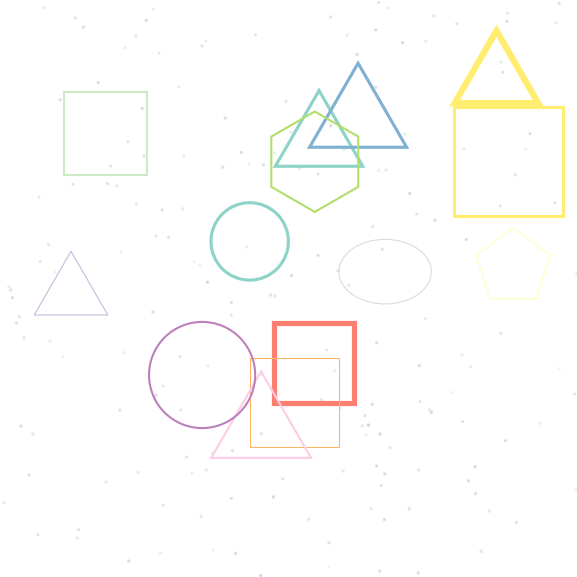[{"shape": "circle", "thickness": 1.5, "radius": 0.34, "center": [0.432, 0.581]}, {"shape": "triangle", "thickness": 1.5, "radius": 0.44, "center": [0.552, 0.755]}, {"shape": "pentagon", "thickness": 0.5, "radius": 0.34, "center": [0.889, 0.536]}, {"shape": "triangle", "thickness": 0.5, "radius": 0.37, "center": [0.123, 0.49]}, {"shape": "square", "thickness": 2.5, "radius": 0.34, "center": [0.543, 0.37]}, {"shape": "triangle", "thickness": 1.5, "radius": 0.49, "center": [0.62, 0.793]}, {"shape": "square", "thickness": 0.5, "radius": 0.38, "center": [0.51, 0.302]}, {"shape": "hexagon", "thickness": 1, "radius": 0.43, "center": [0.545, 0.719]}, {"shape": "triangle", "thickness": 1, "radius": 0.5, "center": [0.452, 0.256]}, {"shape": "oval", "thickness": 0.5, "radius": 0.4, "center": [0.667, 0.529]}, {"shape": "circle", "thickness": 1, "radius": 0.46, "center": [0.35, 0.35]}, {"shape": "square", "thickness": 1, "radius": 0.36, "center": [0.183, 0.768]}, {"shape": "triangle", "thickness": 3, "radius": 0.42, "center": [0.86, 0.862]}, {"shape": "square", "thickness": 1.5, "radius": 0.47, "center": [0.88, 0.719]}]